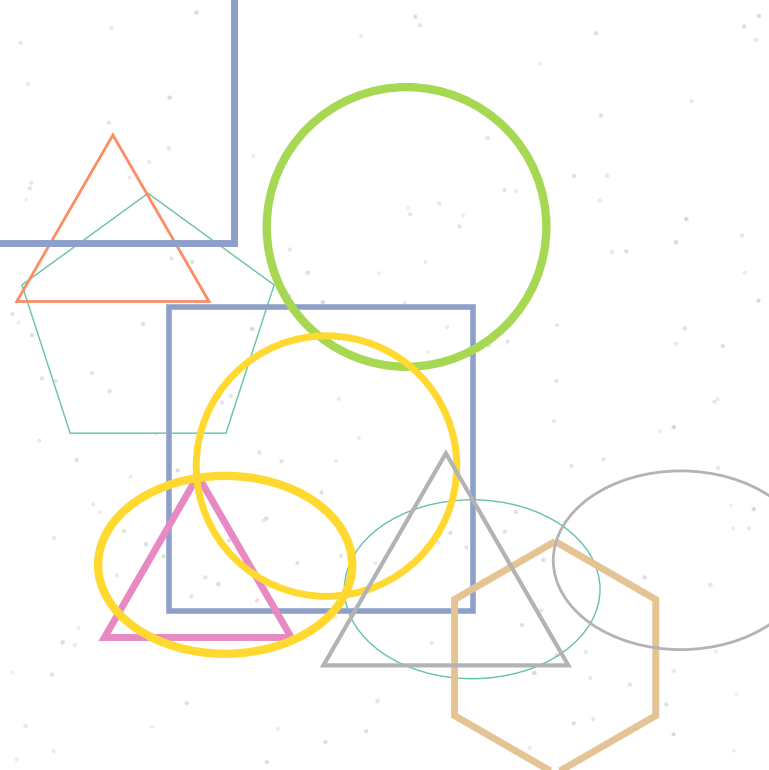[{"shape": "pentagon", "thickness": 0.5, "radius": 0.86, "center": [0.192, 0.577]}, {"shape": "oval", "thickness": 0.5, "radius": 0.83, "center": [0.613, 0.235]}, {"shape": "triangle", "thickness": 1, "radius": 0.72, "center": [0.147, 0.681]}, {"shape": "square", "thickness": 2, "radius": 0.99, "center": [0.416, 0.404]}, {"shape": "square", "thickness": 2.5, "radius": 0.82, "center": [0.141, 0.849]}, {"shape": "triangle", "thickness": 2.5, "radius": 0.7, "center": [0.257, 0.242]}, {"shape": "circle", "thickness": 3, "radius": 0.91, "center": [0.528, 0.705]}, {"shape": "circle", "thickness": 2.5, "radius": 0.85, "center": [0.424, 0.395]}, {"shape": "oval", "thickness": 3, "radius": 0.83, "center": [0.292, 0.266]}, {"shape": "hexagon", "thickness": 2.5, "radius": 0.75, "center": [0.721, 0.146]}, {"shape": "triangle", "thickness": 1.5, "radius": 0.92, "center": [0.579, 0.228]}, {"shape": "oval", "thickness": 1, "radius": 0.83, "center": [0.884, 0.272]}]